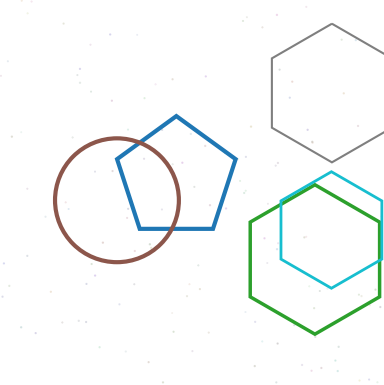[{"shape": "pentagon", "thickness": 3, "radius": 0.81, "center": [0.458, 0.537]}, {"shape": "hexagon", "thickness": 2.5, "radius": 0.97, "center": [0.818, 0.326]}, {"shape": "circle", "thickness": 3, "radius": 0.8, "center": [0.304, 0.48]}, {"shape": "hexagon", "thickness": 1.5, "radius": 0.9, "center": [0.862, 0.758]}, {"shape": "hexagon", "thickness": 2, "radius": 0.76, "center": [0.861, 0.403]}]